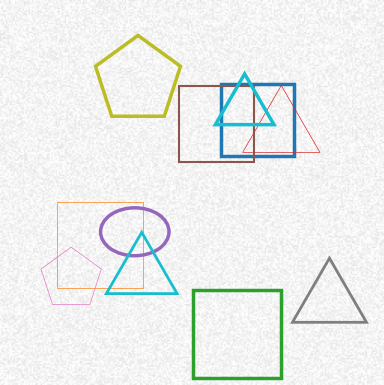[{"shape": "square", "thickness": 2.5, "radius": 0.47, "center": [0.669, 0.688]}, {"shape": "square", "thickness": 0.5, "radius": 0.56, "center": [0.26, 0.364]}, {"shape": "square", "thickness": 2.5, "radius": 0.57, "center": [0.616, 0.132]}, {"shape": "triangle", "thickness": 0.5, "radius": 0.58, "center": [0.731, 0.662]}, {"shape": "oval", "thickness": 2.5, "radius": 0.44, "center": [0.35, 0.398]}, {"shape": "square", "thickness": 1.5, "radius": 0.49, "center": [0.562, 0.677]}, {"shape": "pentagon", "thickness": 0.5, "radius": 0.41, "center": [0.185, 0.276]}, {"shape": "triangle", "thickness": 2, "radius": 0.56, "center": [0.856, 0.218]}, {"shape": "pentagon", "thickness": 2.5, "radius": 0.58, "center": [0.358, 0.792]}, {"shape": "triangle", "thickness": 2.5, "radius": 0.44, "center": [0.635, 0.72]}, {"shape": "triangle", "thickness": 2, "radius": 0.53, "center": [0.368, 0.29]}]